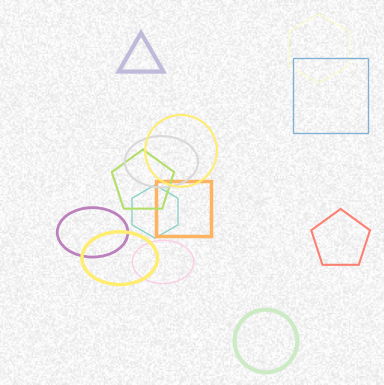[{"shape": "hexagon", "thickness": 1, "radius": 0.35, "center": [0.403, 0.451]}, {"shape": "hexagon", "thickness": 0.5, "radius": 0.45, "center": [0.828, 0.874]}, {"shape": "triangle", "thickness": 3, "radius": 0.33, "center": [0.366, 0.848]}, {"shape": "pentagon", "thickness": 1.5, "radius": 0.4, "center": [0.885, 0.377]}, {"shape": "square", "thickness": 1, "radius": 0.49, "center": [0.858, 0.751]}, {"shape": "square", "thickness": 2.5, "radius": 0.36, "center": [0.478, 0.46]}, {"shape": "pentagon", "thickness": 1.5, "radius": 0.42, "center": [0.371, 0.527]}, {"shape": "oval", "thickness": 1, "radius": 0.4, "center": [0.423, 0.32]}, {"shape": "oval", "thickness": 1.5, "radius": 0.48, "center": [0.419, 0.58]}, {"shape": "oval", "thickness": 2, "radius": 0.46, "center": [0.24, 0.396]}, {"shape": "circle", "thickness": 3, "radius": 0.41, "center": [0.691, 0.114]}, {"shape": "circle", "thickness": 1.5, "radius": 0.47, "center": [0.47, 0.608]}, {"shape": "oval", "thickness": 2.5, "radius": 0.49, "center": [0.311, 0.329]}]